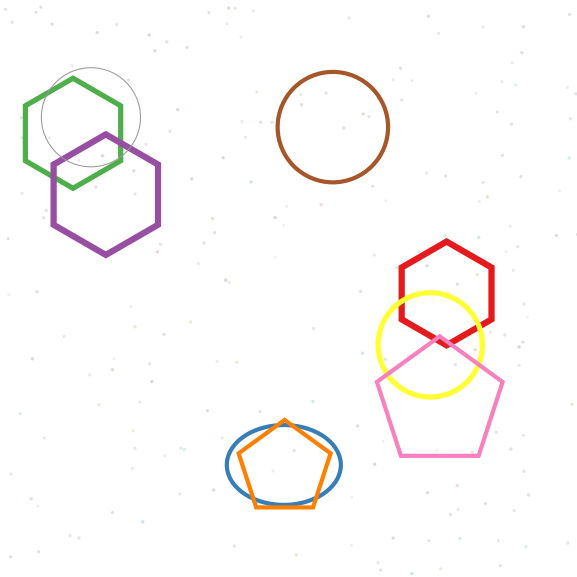[{"shape": "hexagon", "thickness": 3, "radius": 0.45, "center": [0.773, 0.491]}, {"shape": "oval", "thickness": 2, "radius": 0.49, "center": [0.491, 0.194]}, {"shape": "hexagon", "thickness": 2.5, "radius": 0.48, "center": [0.126, 0.768]}, {"shape": "hexagon", "thickness": 3, "radius": 0.52, "center": [0.183, 0.662]}, {"shape": "pentagon", "thickness": 2, "radius": 0.42, "center": [0.493, 0.188]}, {"shape": "circle", "thickness": 2.5, "radius": 0.45, "center": [0.745, 0.402]}, {"shape": "circle", "thickness": 2, "radius": 0.48, "center": [0.576, 0.779]}, {"shape": "pentagon", "thickness": 2, "radius": 0.57, "center": [0.762, 0.302]}, {"shape": "circle", "thickness": 0.5, "radius": 0.43, "center": [0.157, 0.796]}]